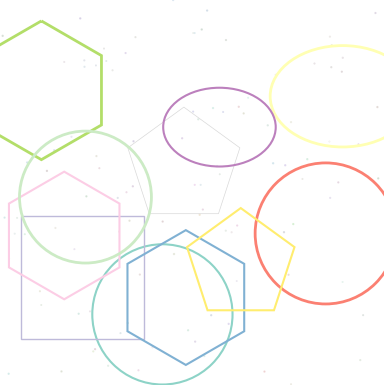[{"shape": "circle", "thickness": 1.5, "radius": 0.91, "center": [0.422, 0.183]}, {"shape": "oval", "thickness": 2, "radius": 0.94, "center": [0.89, 0.75]}, {"shape": "square", "thickness": 1, "radius": 0.8, "center": [0.213, 0.28]}, {"shape": "circle", "thickness": 2, "radius": 0.92, "center": [0.846, 0.394]}, {"shape": "hexagon", "thickness": 1.5, "radius": 0.88, "center": [0.483, 0.227]}, {"shape": "hexagon", "thickness": 2, "radius": 0.9, "center": [0.107, 0.765]}, {"shape": "hexagon", "thickness": 1.5, "radius": 0.83, "center": [0.167, 0.388]}, {"shape": "pentagon", "thickness": 0.5, "radius": 0.77, "center": [0.478, 0.569]}, {"shape": "oval", "thickness": 1.5, "radius": 0.73, "center": [0.57, 0.67]}, {"shape": "circle", "thickness": 2, "radius": 0.86, "center": [0.222, 0.488]}, {"shape": "pentagon", "thickness": 1.5, "radius": 0.73, "center": [0.625, 0.313]}]